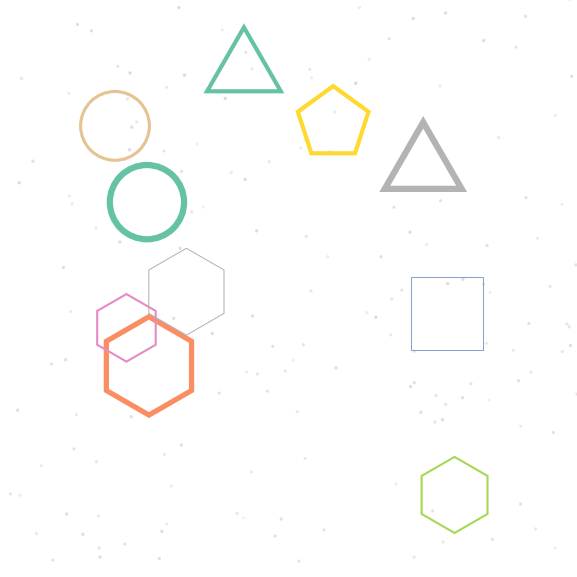[{"shape": "triangle", "thickness": 2, "radius": 0.37, "center": [0.422, 0.878]}, {"shape": "circle", "thickness": 3, "radius": 0.32, "center": [0.254, 0.649]}, {"shape": "hexagon", "thickness": 2.5, "radius": 0.43, "center": [0.258, 0.366]}, {"shape": "square", "thickness": 0.5, "radius": 0.31, "center": [0.774, 0.456]}, {"shape": "hexagon", "thickness": 1, "radius": 0.29, "center": [0.219, 0.431]}, {"shape": "hexagon", "thickness": 1, "radius": 0.33, "center": [0.787, 0.142]}, {"shape": "pentagon", "thickness": 2, "radius": 0.32, "center": [0.577, 0.786]}, {"shape": "circle", "thickness": 1.5, "radius": 0.3, "center": [0.199, 0.781]}, {"shape": "hexagon", "thickness": 0.5, "radius": 0.38, "center": [0.323, 0.494]}, {"shape": "triangle", "thickness": 3, "radius": 0.38, "center": [0.733, 0.711]}]